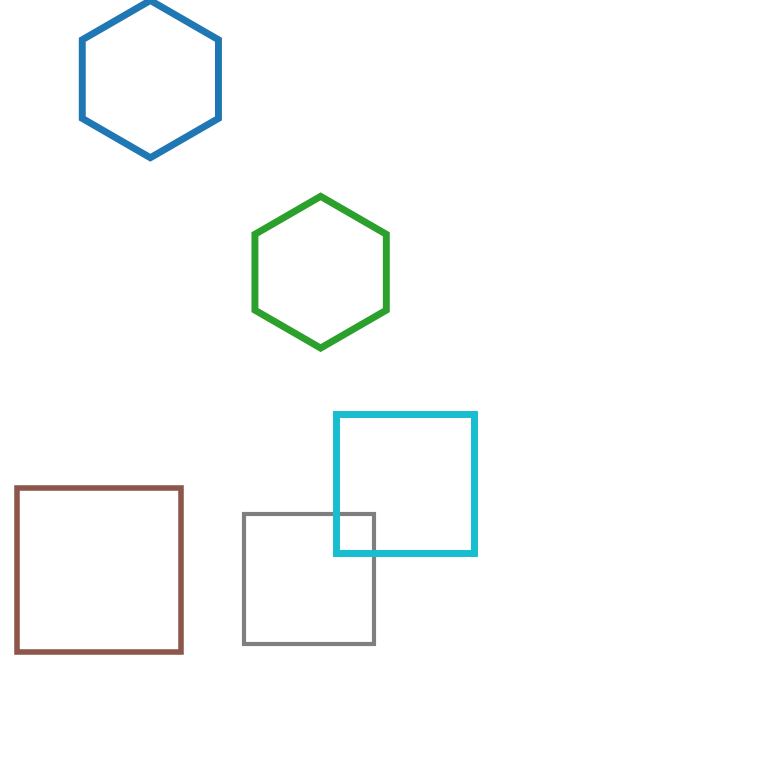[{"shape": "hexagon", "thickness": 2.5, "radius": 0.51, "center": [0.195, 0.897]}, {"shape": "hexagon", "thickness": 2.5, "radius": 0.49, "center": [0.416, 0.646]}, {"shape": "square", "thickness": 2, "radius": 0.53, "center": [0.128, 0.26]}, {"shape": "square", "thickness": 1.5, "radius": 0.42, "center": [0.402, 0.248]}, {"shape": "square", "thickness": 2.5, "radius": 0.45, "center": [0.526, 0.372]}]